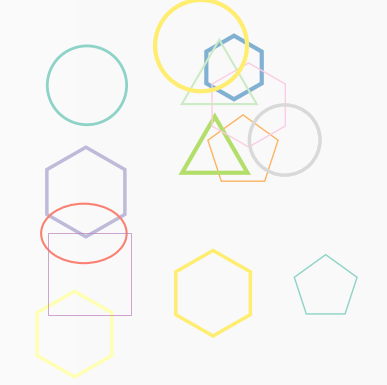[{"shape": "pentagon", "thickness": 1, "radius": 0.43, "center": [0.84, 0.253]}, {"shape": "circle", "thickness": 2, "radius": 0.51, "center": [0.224, 0.778]}, {"shape": "hexagon", "thickness": 2.5, "radius": 0.56, "center": [0.192, 0.132]}, {"shape": "hexagon", "thickness": 2.5, "radius": 0.58, "center": [0.222, 0.501]}, {"shape": "oval", "thickness": 1.5, "radius": 0.55, "center": [0.216, 0.394]}, {"shape": "hexagon", "thickness": 3, "radius": 0.41, "center": [0.604, 0.825]}, {"shape": "pentagon", "thickness": 1, "radius": 0.48, "center": [0.627, 0.606]}, {"shape": "triangle", "thickness": 3, "radius": 0.49, "center": [0.554, 0.6]}, {"shape": "hexagon", "thickness": 1, "radius": 0.55, "center": [0.642, 0.727]}, {"shape": "circle", "thickness": 2.5, "radius": 0.46, "center": [0.735, 0.636]}, {"shape": "square", "thickness": 0.5, "radius": 0.53, "center": [0.231, 0.287]}, {"shape": "triangle", "thickness": 1.5, "radius": 0.56, "center": [0.566, 0.785]}, {"shape": "circle", "thickness": 3, "radius": 0.59, "center": [0.519, 0.882]}, {"shape": "hexagon", "thickness": 2.5, "radius": 0.56, "center": [0.55, 0.238]}]